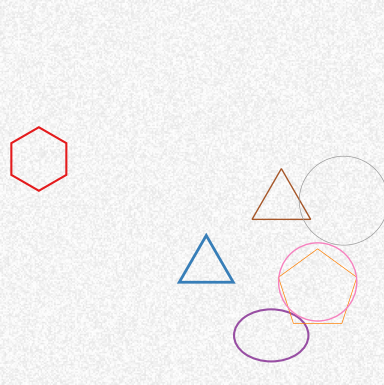[{"shape": "hexagon", "thickness": 1.5, "radius": 0.41, "center": [0.101, 0.587]}, {"shape": "triangle", "thickness": 2, "radius": 0.4, "center": [0.536, 0.307]}, {"shape": "oval", "thickness": 1.5, "radius": 0.48, "center": [0.705, 0.129]}, {"shape": "pentagon", "thickness": 0.5, "radius": 0.54, "center": [0.825, 0.247]}, {"shape": "triangle", "thickness": 1, "radius": 0.44, "center": [0.731, 0.474]}, {"shape": "circle", "thickness": 1, "radius": 0.51, "center": [0.825, 0.268]}, {"shape": "circle", "thickness": 0.5, "radius": 0.58, "center": [0.893, 0.479]}]